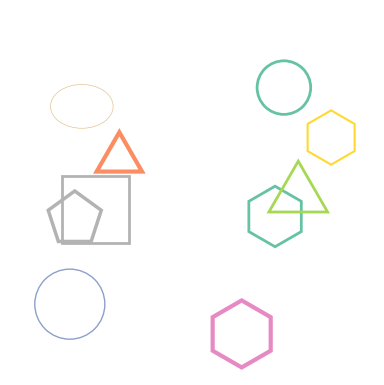[{"shape": "hexagon", "thickness": 2, "radius": 0.39, "center": [0.714, 0.438]}, {"shape": "circle", "thickness": 2, "radius": 0.35, "center": [0.737, 0.772]}, {"shape": "triangle", "thickness": 3, "radius": 0.34, "center": [0.31, 0.588]}, {"shape": "circle", "thickness": 1, "radius": 0.45, "center": [0.181, 0.21]}, {"shape": "hexagon", "thickness": 3, "radius": 0.44, "center": [0.628, 0.133]}, {"shape": "triangle", "thickness": 2, "radius": 0.44, "center": [0.775, 0.493]}, {"shape": "hexagon", "thickness": 1.5, "radius": 0.35, "center": [0.86, 0.643]}, {"shape": "oval", "thickness": 0.5, "radius": 0.41, "center": [0.213, 0.724]}, {"shape": "square", "thickness": 2, "radius": 0.43, "center": [0.248, 0.456]}, {"shape": "pentagon", "thickness": 2.5, "radius": 0.36, "center": [0.194, 0.431]}]